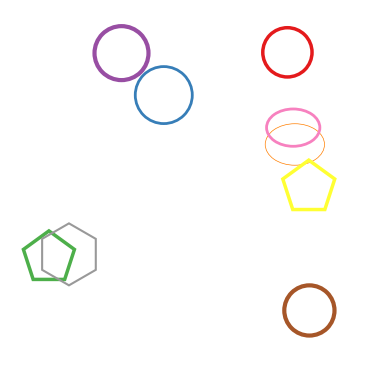[{"shape": "circle", "thickness": 2.5, "radius": 0.32, "center": [0.747, 0.864]}, {"shape": "circle", "thickness": 2, "radius": 0.37, "center": [0.425, 0.753]}, {"shape": "pentagon", "thickness": 2.5, "radius": 0.35, "center": [0.127, 0.331]}, {"shape": "circle", "thickness": 3, "radius": 0.35, "center": [0.316, 0.862]}, {"shape": "oval", "thickness": 0.5, "radius": 0.38, "center": [0.766, 0.625]}, {"shape": "pentagon", "thickness": 2.5, "radius": 0.35, "center": [0.802, 0.513]}, {"shape": "circle", "thickness": 3, "radius": 0.33, "center": [0.804, 0.194]}, {"shape": "oval", "thickness": 2, "radius": 0.35, "center": [0.762, 0.668]}, {"shape": "hexagon", "thickness": 1.5, "radius": 0.4, "center": [0.179, 0.339]}]